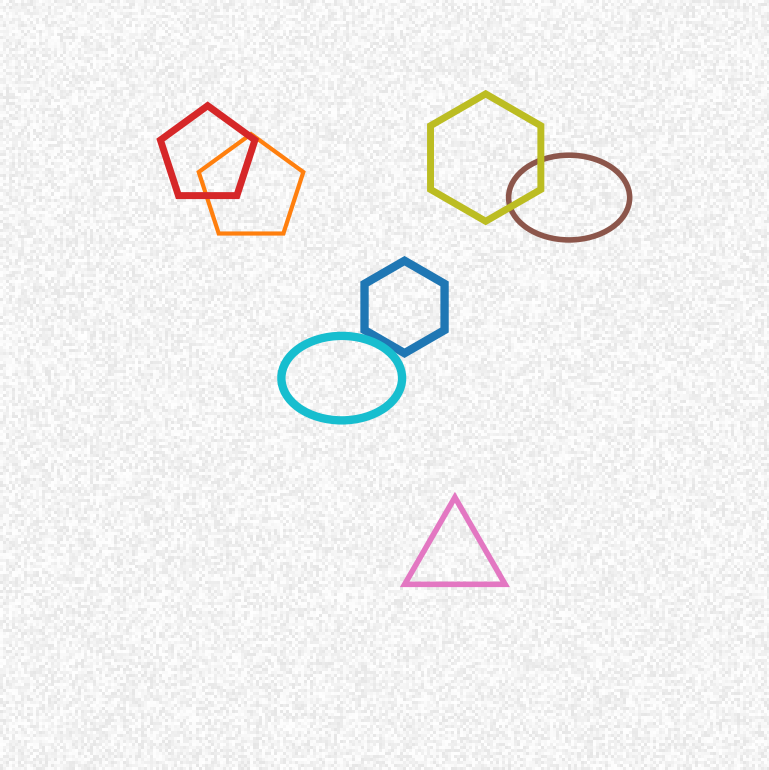[{"shape": "hexagon", "thickness": 3, "radius": 0.3, "center": [0.525, 0.601]}, {"shape": "pentagon", "thickness": 1.5, "radius": 0.36, "center": [0.326, 0.754]}, {"shape": "pentagon", "thickness": 2.5, "radius": 0.32, "center": [0.27, 0.798]}, {"shape": "oval", "thickness": 2, "radius": 0.39, "center": [0.739, 0.743]}, {"shape": "triangle", "thickness": 2, "radius": 0.38, "center": [0.591, 0.279]}, {"shape": "hexagon", "thickness": 2.5, "radius": 0.41, "center": [0.631, 0.795]}, {"shape": "oval", "thickness": 3, "radius": 0.39, "center": [0.444, 0.509]}]